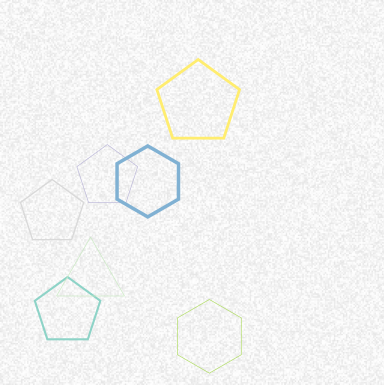[{"shape": "pentagon", "thickness": 1.5, "radius": 0.45, "center": [0.176, 0.191]}, {"shape": "pentagon", "thickness": 0.5, "radius": 0.42, "center": [0.279, 0.541]}, {"shape": "hexagon", "thickness": 2.5, "radius": 0.46, "center": [0.384, 0.529]}, {"shape": "hexagon", "thickness": 0.5, "radius": 0.48, "center": [0.544, 0.126]}, {"shape": "pentagon", "thickness": 1, "radius": 0.43, "center": [0.135, 0.447]}, {"shape": "triangle", "thickness": 0.5, "radius": 0.51, "center": [0.235, 0.282]}, {"shape": "pentagon", "thickness": 2, "radius": 0.56, "center": [0.515, 0.732]}]